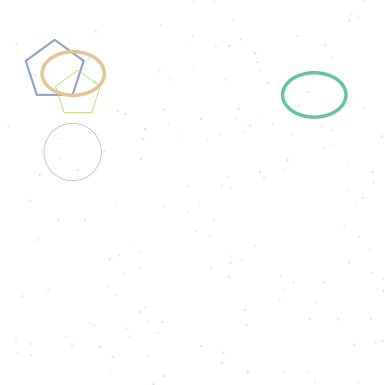[{"shape": "oval", "thickness": 2.5, "radius": 0.41, "center": [0.816, 0.753]}, {"shape": "pentagon", "thickness": 1.5, "radius": 0.4, "center": [0.142, 0.817]}, {"shape": "pentagon", "thickness": 0.5, "radius": 0.31, "center": [0.202, 0.757]}, {"shape": "oval", "thickness": 2.5, "radius": 0.4, "center": [0.19, 0.809]}, {"shape": "circle", "thickness": 0.5, "radius": 0.37, "center": [0.189, 0.605]}]